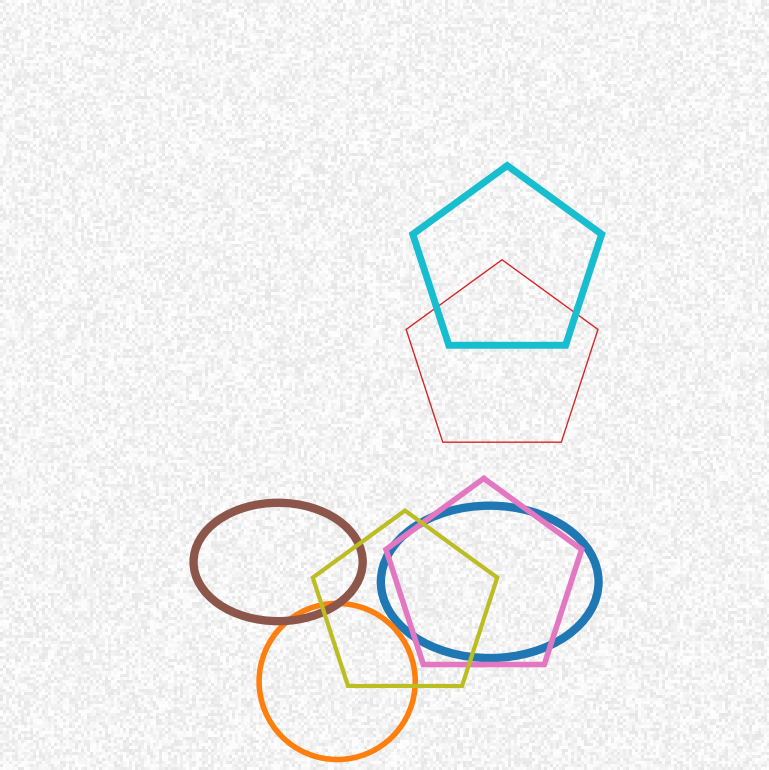[{"shape": "oval", "thickness": 3, "radius": 0.71, "center": [0.636, 0.244]}, {"shape": "circle", "thickness": 2, "radius": 0.51, "center": [0.438, 0.115]}, {"shape": "pentagon", "thickness": 0.5, "radius": 0.65, "center": [0.652, 0.532]}, {"shape": "oval", "thickness": 3, "radius": 0.55, "center": [0.361, 0.27]}, {"shape": "pentagon", "thickness": 2, "radius": 0.67, "center": [0.628, 0.245]}, {"shape": "pentagon", "thickness": 1.5, "radius": 0.63, "center": [0.526, 0.211]}, {"shape": "pentagon", "thickness": 2.5, "radius": 0.64, "center": [0.659, 0.656]}]